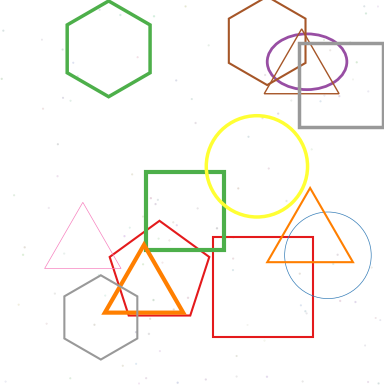[{"shape": "pentagon", "thickness": 1.5, "radius": 0.68, "center": [0.414, 0.29]}, {"shape": "square", "thickness": 1.5, "radius": 0.65, "center": [0.684, 0.255]}, {"shape": "circle", "thickness": 0.5, "radius": 0.56, "center": [0.852, 0.337]}, {"shape": "hexagon", "thickness": 2.5, "radius": 0.62, "center": [0.282, 0.873]}, {"shape": "square", "thickness": 3, "radius": 0.51, "center": [0.482, 0.453]}, {"shape": "oval", "thickness": 2, "radius": 0.52, "center": [0.798, 0.84]}, {"shape": "triangle", "thickness": 1.5, "radius": 0.64, "center": [0.805, 0.383]}, {"shape": "triangle", "thickness": 3, "radius": 0.59, "center": [0.374, 0.247]}, {"shape": "circle", "thickness": 2.5, "radius": 0.66, "center": [0.667, 0.568]}, {"shape": "hexagon", "thickness": 1.5, "radius": 0.57, "center": [0.694, 0.894]}, {"shape": "triangle", "thickness": 1, "radius": 0.56, "center": [0.784, 0.813]}, {"shape": "triangle", "thickness": 0.5, "radius": 0.57, "center": [0.215, 0.36]}, {"shape": "hexagon", "thickness": 1.5, "radius": 0.55, "center": [0.262, 0.176]}, {"shape": "square", "thickness": 2.5, "radius": 0.55, "center": [0.885, 0.78]}]